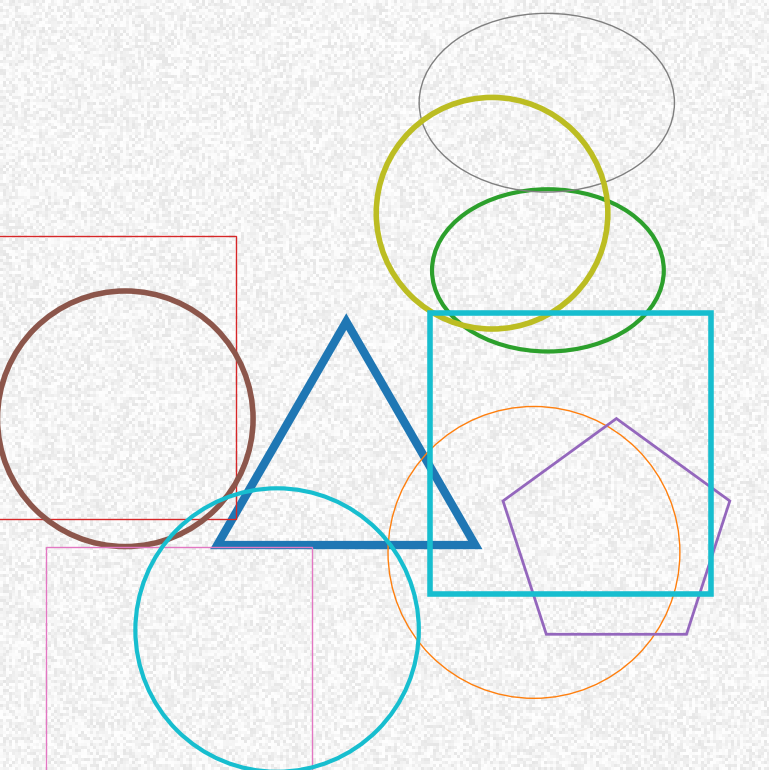[{"shape": "triangle", "thickness": 3, "radius": 0.97, "center": [0.45, 0.389]}, {"shape": "circle", "thickness": 0.5, "radius": 0.95, "center": [0.693, 0.283]}, {"shape": "oval", "thickness": 1.5, "radius": 0.75, "center": [0.712, 0.649]}, {"shape": "square", "thickness": 0.5, "radius": 0.92, "center": [0.122, 0.51]}, {"shape": "pentagon", "thickness": 1, "radius": 0.77, "center": [0.801, 0.302]}, {"shape": "circle", "thickness": 2, "radius": 0.83, "center": [0.163, 0.456]}, {"shape": "square", "thickness": 0.5, "radius": 0.86, "center": [0.233, 0.116]}, {"shape": "oval", "thickness": 0.5, "radius": 0.83, "center": [0.71, 0.867]}, {"shape": "circle", "thickness": 2, "radius": 0.75, "center": [0.639, 0.723]}, {"shape": "square", "thickness": 2, "radius": 0.91, "center": [0.74, 0.411]}, {"shape": "circle", "thickness": 1.5, "radius": 0.92, "center": [0.36, 0.182]}]